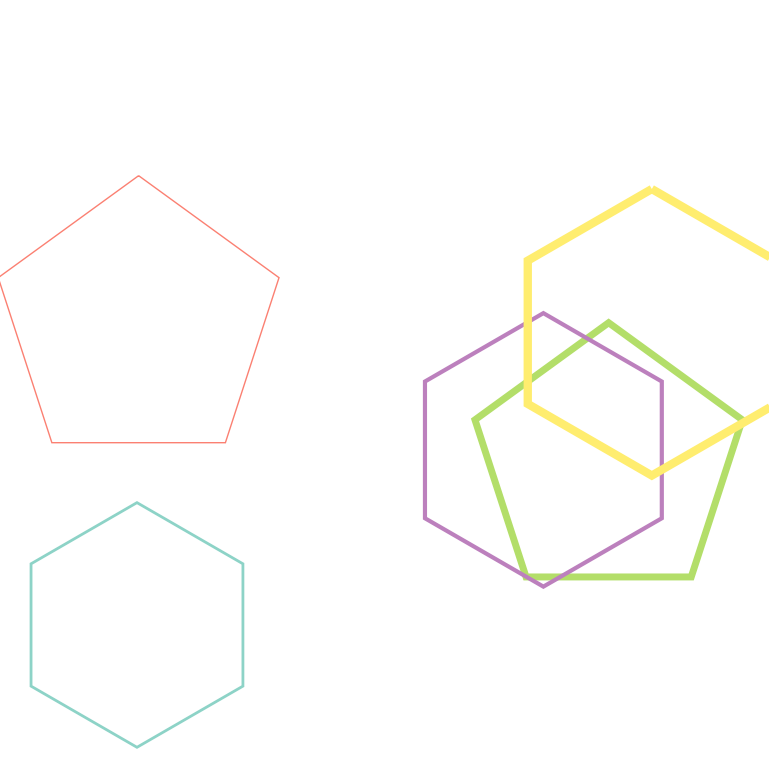[{"shape": "hexagon", "thickness": 1, "radius": 0.79, "center": [0.178, 0.188]}, {"shape": "pentagon", "thickness": 0.5, "radius": 0.96, "center": [0.18, 0.58]}, {"shape": "pentagon", "thickness": 2.5, "radius": 0.91, "center": [0.79, 0.398]}, {"shape": "hexagon", "thickness": 1.5, "radius": 0.89, "center": [0.706, 0.416]}, {"shape": "hexagon", "thickness": 3, "radius": 0.93, "center": [0.847, 0.568]}]